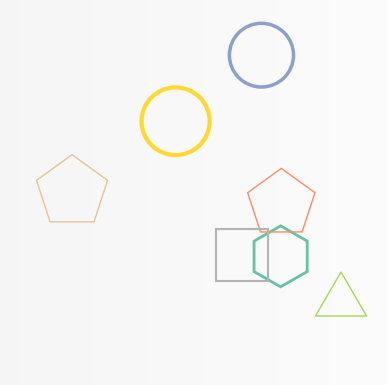[{"shape": "hexagon", "thickness": 2, "radius": 0.4, "center": [0.724, 0.334]}, {"shape": "pentagon", "thickness": 1, "radius": 0.46, "center": [0.726, 0.471]}, {"shape": "circle", "thickness": 2.5, "radius": 0.41, "center": [0.675, 0.857]}, {"shape": "triangle", "thickness": 1, "radius": 0.38, "center": [0.88, 0.217]}, {"shape": "circle", "thickness": 3, "radius": 0.44, "center": [0.453, 0.685]}, {"shape": "pentagon", "thickness": 1, "radius": 0.48, "center": [0.186, 0.502]}, {"shape": "square", "thickness": 1.5, "radius": 0.34, "center": [0.625, 0.338]}]